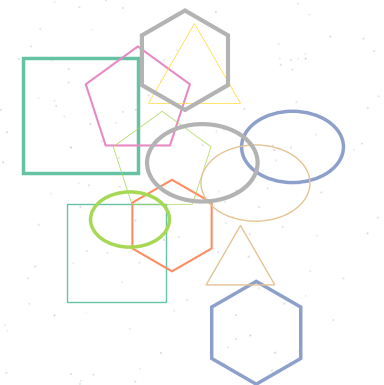[{"shape": "square", "thickness": 1, "radius": 0.64, "center": [0.302, 0.343]}, {"shape": "square", "thickness": 2.5, "radius": 0.75, "center": [0.209, 0.7]}, {"shape": "hexagon", "thickness": 1.5, "radius": 0.59, "center": [0.447, 0.414]}, {"shape": "hexagon", "thickness": 2.5, "radius": 0.67, "center": [0.666, 0.136]}, {"shape": "oval", "thickness": 2.5, "radius": 0.66, "center": [0.76, 0.618]}, {"shape": "pentagon", "thickness": 1.5, "radius": 0.71, "center": [0.358, 0.737]}, {"shape": "oval", "thickness": 2.5, "radius": 0.51, "center": [0.338, 0.43]}, {"shape": "pentagon", "thickness": 0.5, "radius": 0.67, "center": [0.421, 0.577]}, {"shape": "triangle", "thickness": 0.5, "radius": 0.69, "center": [0.505, 0.801]}, {"shape": "oval", "thickness": 1, "radius": 0.71, "center": [0.664, 0.525]}, {"shape": "triangle", "thickness": 1, "radius": 0.52, "center": [0.625, 0.311]}, {"shape": "hexagon", "thickness": 3, "radius": 0.65, "center": [0.48, 0.844]}, {"shape": "oval", "thickness": 3, "radius": 0.72, "center": [0.526, 0.577]}]